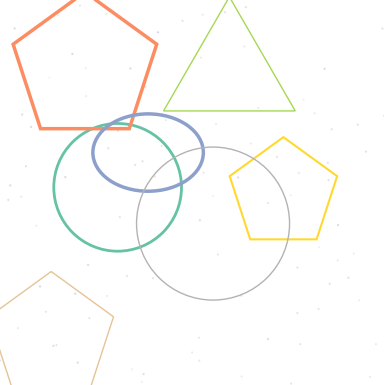[{"shape": "circle", "thickness": 2, "radius": 0.83, "center": [0.306, 0.513]}, {"shape": "pentagon", "thickness": 2.5, "radius": 0.98, "center": [0.221, 0.824]}, {"shape": "oval", "thickness": 2.5, "radius": 0.72, "center": [0.385, 0.604]}, {"shape": "triangle", "thickness": 1, "radius": 0.99, "center": [0.596, 0.811]}, {"shape": "pentagon", "thickness": 1.5, "radius": 0.73, "center": [0.736, 0.497]}, {"shape": "pentagon", "thickness": 1, "radius": 0.85, "center": [0.133, 0.125]}, {"shape": "circle", "thickness": 1, "radius": 0.99, "center": [0.553, 0.419]}]